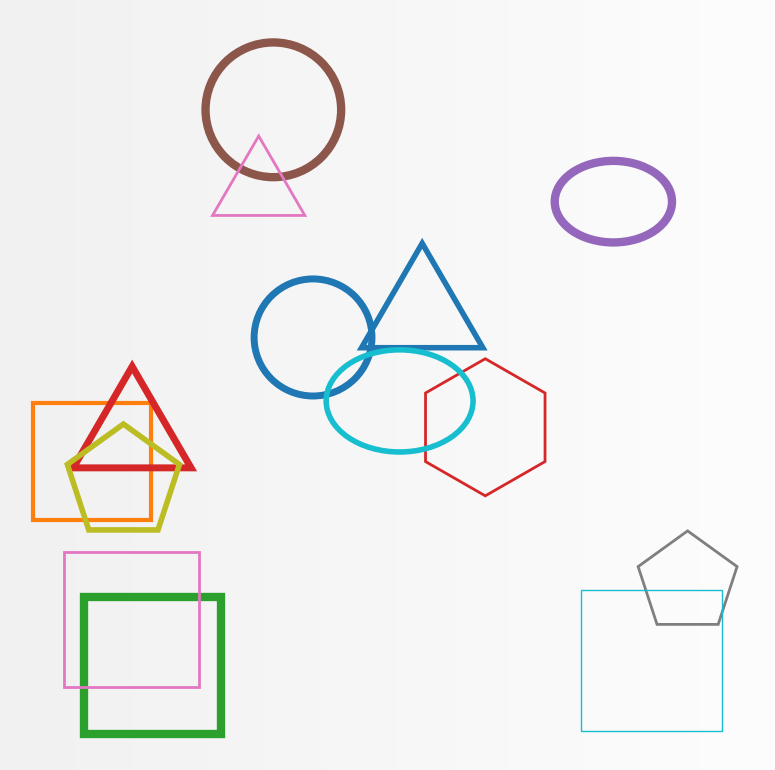[{"shape": "triangle", "thickness": 2, "radius": 0.45, "center": [0.545, 0.594]}, {"shape": "circle", "thickness": 2.5, "radius": 0.38, "center": [0.404, 0.562]}, {"shape": "square", "thickness": 1.5, "radius": 0.38, "center": [0.119, 0.401]}, {"shape": "square", "thickness": 3, "radius": 0.44, "center": [0.197, 0.135]}, {"shape": "triangle", "thickness": 2.5, "radius": 0.44, "center": [0.171, 0.436]}, {"shape": "hexagon", "thickness": 1, "radius": 0.45, "center": [0.626, 0.445]}, {"shape": "oval", "thickness": 3, "radius": 0.38, "center": [0.791, 0.738]}, {"shape": "circle", "thickness": 3, "radius": 0.44, "center": [0.353, 0.857]}, {"shape": "square", "thickness": 1, "radius": 0.44, "center": [0.17, 0.195]}, {"shape": "triangle", "thickness": 1, "radius": 0.34, "center": [0.334, 0.755]}, {"shape": "pentagon", "thickness": 1, "radius": 0.34, "center": [0.887, 0.243]}, {"shape": "pentagon", "thickness": 2, "radius": 0.38, "center": [0.159, 0.373]}, {"shape": "square", "thickness": 0.5, "radius": 0.46, "center": [0.841, 0.142]}, {"shape": "oval", "thickness": 2, "radius": 0.47, "center": [0.516, 0.479]}]